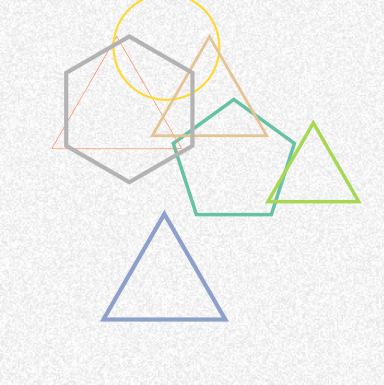[{"shape": "pentagon", "thickness": 2.5, "radius": 0.83, "center": [0.607, 0.576]}, {"shape": "triangle", "thickness": 0.5, "radius": 0.97, "center": [0.303, 0.711]}, {"shape": "triangle", "thickness": 3, "radius": 0.91, "center": [0.427, 0.262]}, {"shape": "triangle", "thickness": 2.5, "radius": 0.68, "center": [0.814, 0.544]}, {"shape": "circle", "thickness": 1.5, "radius": 0.69, "center": [0.432, 0.878]}, {"shape": "triangle", "thickness": 2, "radius": 0.86, "center": [0.544, 0.733]}, {"shape": "hexagon", "thickness": 3, "radius": 0.95, "center": [0.336, 0.716]}]